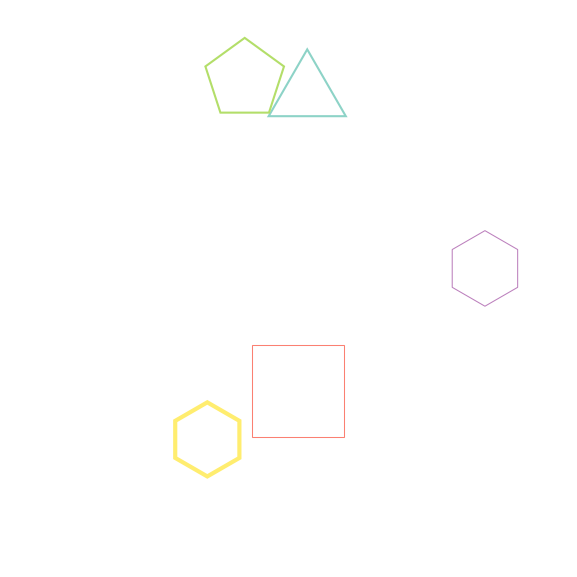[{"shape": "triangle", "thickness": 1, "radius": 0.39, "center": [0.532, 0.836]}, {"shape": "square", "thickness": 0.5, "radius": 0.4, "center": [0.516, 0.322]}, {"shape": "pentagon", "thickness": 1, "radius": 0.36, "center": [0.424, 0.862]}, {"shape": "hexagon", "thickness": 0.5, "radius": 0.33, "center": [0.84, 0.534]}, {"shape": "hexagon", "thickness": 2, "radius": 0.32, "center": [0.359, 0.238]}]